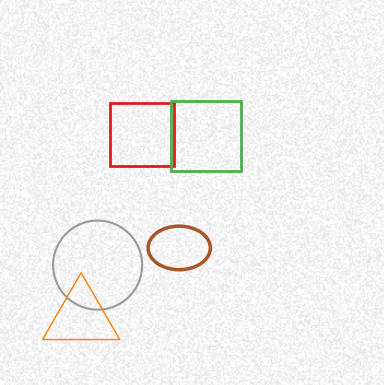[{"shape": "square", "thickness": 2, "radius": 0.41, "center": [0.369, 0.65]}, {"shape": "square", "thickness": 2, "radius": 0.45, "center": [0.535, 0.647]}, {"shape": "triangle", "thickness": 1, "radius": 0.58, "center": [0.211, 0.176]}, {"shape": "oval", "thickness": 2.5, "radius": 0.4, "center": [0.466, 0.356]}, {"shape": "circle", "thickness": 1.5, "radius": 0.58, "center": [0.254, 0.311]}]